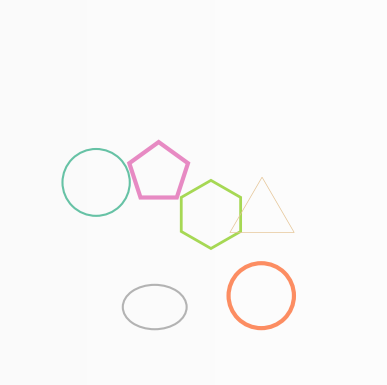[{"shape": "circle", "thickness": 1.5, "radius": 0.43, "center": [0.248, 0.526]}, {"shape": "circle", "thickness": 3, "radius": 0.42, "center": [0.674, 0.232]}, {"shape": "pentagon", "thickness": 3, "radius": 0.4, "center": [0.409, 0.551]}, {"shape": "hexagon", "thickness": 2, "radius": 0.44, "center": [0.544, 0.443]}, {"shape": "triangle", "thickness": 0.5, "radius": 0.48, "center": [0.676, 0.444]}, {"shape": "oval", "thickness": 1.5, "radius": 0.41, "center": [0.399, 0.203]}]